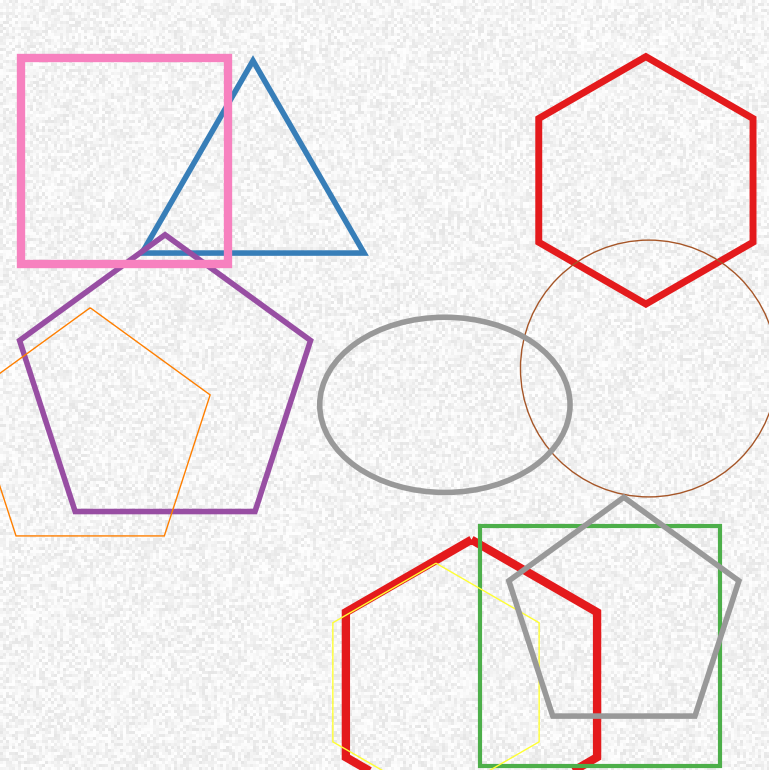[{"shape": "hexagon", "thickness": 3, "radius": 0.94, "center": [0.612, 0.111]}, {"shape": "hexagon", "thickness": 2.5, "radius": 0.8, "center": [0.839, 0.766]}, {"shape": "triangle", "thickness": 2, "radius": 0.83, "center": [0.329, 0.755]}, {"shape": "square", "thickness": 1.5, "radius": 0.78, "center": [0.779, 0.161]}, {"shape": "pentagon", "thickness": 2, "radius": 0.99, "center": [0.214, 0.496]}, {"shape": "pentagon", "thickness": 0.5, "radius": 0.82, "center": [0.117, 0.437]}, {"shape": "hexagon", "thickness": 0.5, "radius": 0.77, "center": [0.566, 0.114]}, {"shape": "circle", "thickness": 0.5, "radius": 0.83, "center": [0.843, 0.521]}, {"shape": "square", "thickness": 3, "radius": 0.67, "center": [0.161, 0.791]}, {"shape": "pentagon", "thickness": 2, "radius": 0.79, "center": [0.81, 0.197]}, {"shape": "oval", "thickness": 2, "radius": 0.81, "center": [0.578, 0.474]}]